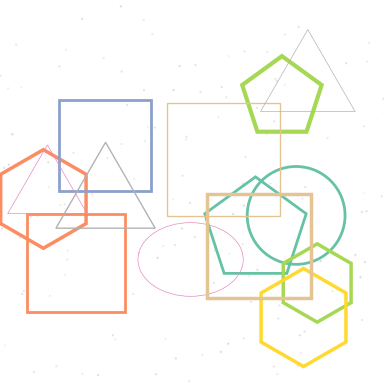[{"shape": "circle", "thickness": 2, "radius": 0.64, "center": [0.769, 0.44]}, {"shape": "pentagon", "thickness": 2, "radius": 0.69, "center": [0.664, 0.402]}, {"shape": "square", "thickness": 2, "radius": 0.64, "center": [0.198, 0.317]}, {"shape": "hexagon", "thickness": 2.5, "radius": 0.64, "center": [0.113, 0.483]}, {"shape": "square", "thickness": 2, "radius": 0.59, "center": [0.273, 0.622]}, {"shape": "oval", "thickness": 0.5, "radius": 0.68, "center": [0.495, 0.326]}, {"shape": "triangle", "thickness": 0.5, "radius": 0.6, "center": [0.123, 0.505]}, {"shape": "hexagon", "thickness": 2.5, "radius": 0.51, "center": [0.824, 0.265]}, {"shape": "pentagon", "thickness": 3, "radius": 0.54, "center": [0.732, 0.746]}, {"shape": "hexagon", "thickness": 2.5, "radius": 0.64, "center": [0.788, 0.175]}, {"shape": "square", "thickness": 1, "radius": 0.73, "center": [0.58, 0.585]}, {"shape": "square", "thickness": 2.5, "radius": 0.68, "center": [0.673, 0.361]}, {"shape": "triangle", "thickness": 1, "radius": 0.74, "center": [0.274, 0.482]}, {"shape": "triangle", "thickness": 0.5, "radius": 0.71, "center": [0.799, 0.781]}]